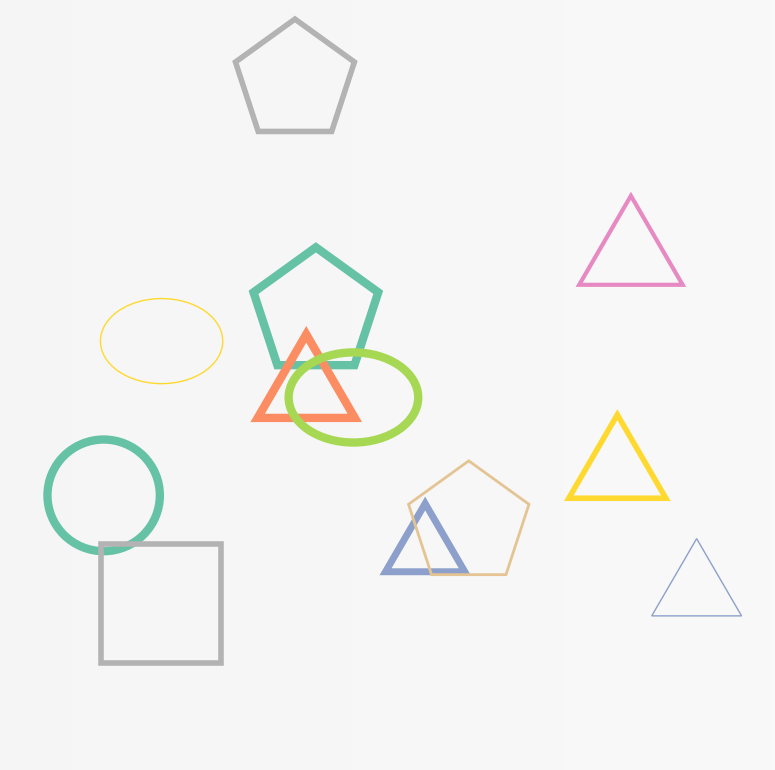[{"shape": "pentagon", "thickness": 3, "radius": 0.42, "center": [0.408, 0.594]}, {"shape": "circle", "thickness": 3, "radius": 0.36, "center": [0.134, 0.357]}, {"shape": "triangle", "thickness": 3, "radius": 0.36, "center": [0.395, 0.493]}, {"shape": "triangle", "thickness": 2.5, "radius": 0.3, "center": [0.549, 0.287]}, {"shape": "triangle", "thickness": 0.5, "radius": 0.33, "center": [0.899, 0.234]}, {"shape": "triangle", "thickness": 1.5, "radius": 0.39, "center": [0.814, 0.669]}, {"shape": "oval", "thickness": 3, "radius": 0.42, "center": [0.456, 0.484]}, {"shape": "triangle", "thickness": 2, "radius": 0.36, "center": [0.797, 0.389]}, {"shape": "oval", "thickness": 0.5, "radius": 0.39, "center": [0.208, 0.557]}, {"shape": "pentagon", "thickness": 1, "radius": 0.41, "center": [0.605, 0.32]}, {"shape": "pentagon", "thickness": 2, "radius": 0.4, "center": [0.381, 0.895]}, {"shape": "square", "thickness": 2, "radius": 0.39, "center": [0.208, 0.216]}]